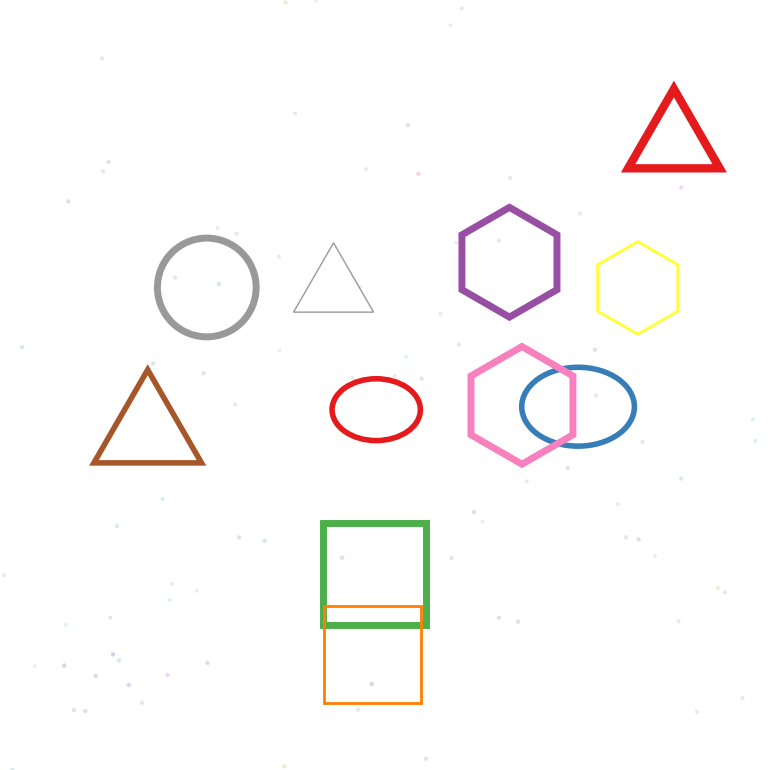[{"shape": "triangle", "thickness": 3, "radius": 0.34, "center": [0.875, 0.816]}, {"shape": "oval", "thickness": 2, "radius": 0.29, "center": [0.489, 0.468]}, {"shape": "oval", "thickness": 2, "radius": 0.37, "center": [0.751, 0.472]}, {"shape": "square", "thickness": 2.5, "radius": 0.33, "center": [0.487, 0.254]}, {"shape": "hexagon", "thickness": 2.5, "radius": 0.36, "center": [0.662, 0.659]}, {"shape": "square", "thickness": 1, "radius": 0.32, "center": [0.483, 0.15]}, {"shape": "hexagon", "thickness": 1, "radius": 0.3, "center": [0.828, 0.626]}, {"shape": "triangle", "thickness": 2, "radius": 0.4, "center": [0.192, 0.439]}, {"shape": "hexagon", "thickness": 2.5, "radius": 0.38, "center": [0.678, 0.474]}, {"shape": "circle", "thickness": 2.5, "radius": 0.32, "center": [0.269, 0.627]}, {"shape": "triangle", "thickness": 0.5, "radius": 0.3, "center": [0.433, 0.625]}]